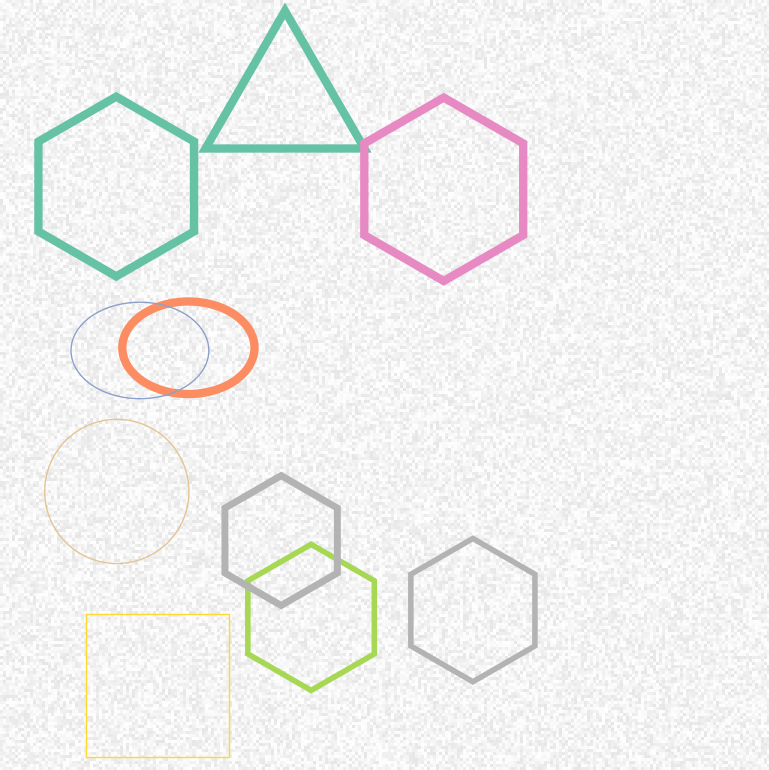[{"shape": "hexagon", "thickness": 3, "radius": 0.58, "center": [0.151, 0.758]}, {"shape": "triangle", "thickness": 3, "radius": 0.6, "center": [0.37, 0.867]}, {"shape": "oval", "thickness": 3, "radius": 0.43, "center": [0.245, 0.548]}, {"shape": "oval", "thickness": 0.5, "radius": 0.45, "center": [0.182, 0.545]}, {"shape": "hexagon", "thickness": 3, "radius": 0.6, "center": [0.576, 0.754]}, {"shape": "hexagon", "thickness": 2, "radius": 0.47, "center": [0.404, 0.198]}, {"shape": "square", "thickness": 0.5, "radius": 0.46, "center": [0.205, 0.11]}, {"shape": "circle", "thickness": 0.5, "radius": 0.47, "center": [0.152, 0.362]}, {"shape": "hexagon", "thickness": 2, "radius": 0.47, "center": [0.614, 0.208]}, {"shape": "hexagon", "thickness": 2.5, "radius": 0.42, "center": [0.365, 0.298]}]